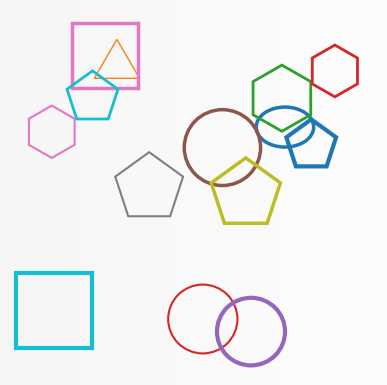[{"shape": "pentagon", "thickness": 3, "radius": 0.34, "center": [0.803, 0.622]}, {"shape": "oval", "thickness": 2.5, "radius": 0.37, "center": [0.735, 0.67]}, {"shape": "triangle", "thickness": 1, "radius": 0.34, "center": [0.302, 0.83]}, {"shape": "hexagon", "thickness": 2, "radius": 0.43, "center": [0.727, 0.745]}, {"shape": "circle", "thickness": 1.5, "radius": 0.45, "center": [0.523, 0.171]}, {"shape": "hexagon", "thickness": 2, "radius": 0.34, "center": [0.864, 0.816]}, {"shape": "circle", "thickness": 3, "radius": 0.44, "center": [0.648, 0.139]}, {"shape": "circle", "thickness": 2.5, "radius": 0.49, "center": [0.574, 0.617]}, {"shape": "square", "thickness": 2.5, "radius": 0.43, "center": [0.271, 0.855]}, {"shape": "hexagon", "thickness": 1.5, "radius": 0.34, "center": [0.134, 0.658]}, {"shape": "pentagon", "thickness": 1.5, "radius": 0.46, "center": [0.385, 0.513]}, {"shape": "pentagon", "thickness": 2.5, "radius": 0.47, "center": [0.634, 0.496]}, {"shape": "square", "thickness": 3, "radius": 0.49, "center": [0.139, 0.194]}, {"shape": "pentagon", "thickness": 2, "radius": 0.35, "center": [0.239, 0.747]}]